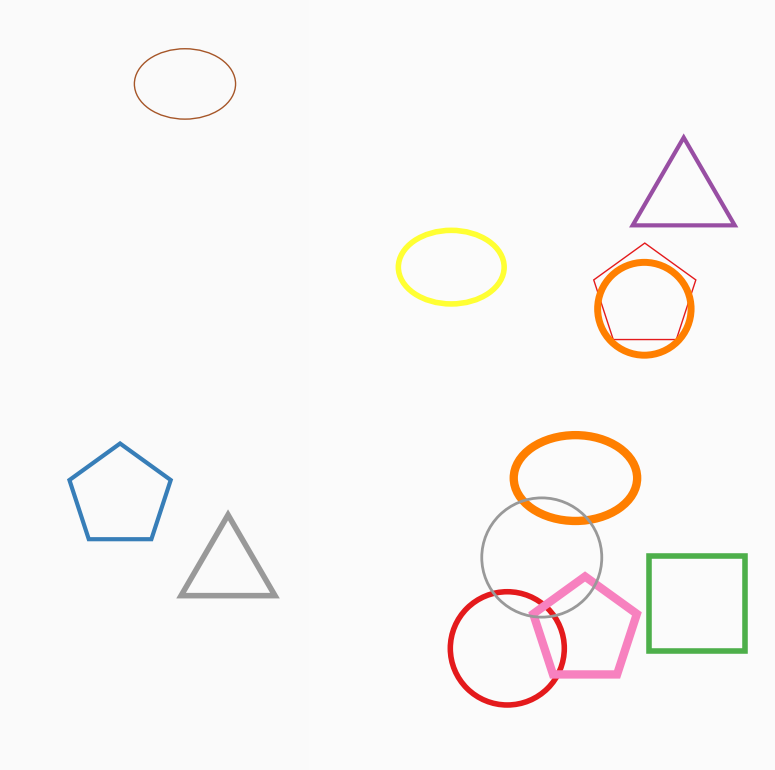[{"shape": "pentagon", "thickness": 0.5, "radius": 0.35, "center": [0.832, 0.615]}, {"shape": "circle", "thickness": 2, "radius": 0.37, "center": [0.655, 0.158]}, {"shape": "pentagon", "thickness": 1.5, "radius": 0.34, "center": [0.155, 0.355]}, {"shape": "square", "thickness": 2, "radius": 0.31, "center": [0.9, 0.216]}, {"shape": "triangle", "thickness": 1.5, "radius": 0.38, "center": [0.882, 0.745]}, {"shape": "circle", "thickness": 2.5, "radius": 0.3, "center": [0.831, 0.599]}, {"shape": "oval", "thickness": 3, "radius": 0.4, "center": [0.743, 0.379]}, {"shape": "oval", "thickness": 2, "radius": 0.34, "center": [0.582, 0.653]}, {"shape": "oval", "thickness": 0.5, "radius": 0.33, "center": [0.239, 0.891]}, {"shape": "pentagon", "thickness": 3, "radius": 0.35, "center": [0.755, 0.181]}, {"shape": "circle", "thickness": 1, "radius": 0.39, "center": [0.699, 0.276]}, {"shape": "triangle", "thickness": 2, "radius": 0.35, "center": [0.294, 0.261]}]